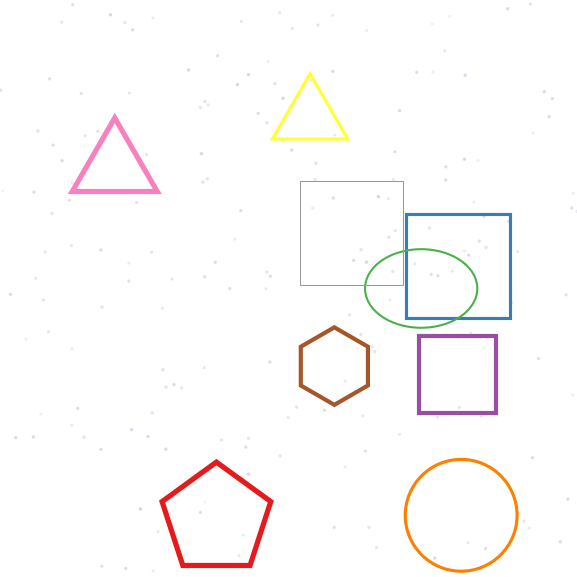[{"shape": "pentagon", "thickness": 2.5, "radius": 0.49, "center": [0.375, 0.1]}, {"shape": "square", "thickness": 1.5, "radius": 0.45, "center": [0.793, 0.538]}, {"shape": "oval", "thickness": 1, "radius": 0.49, "center": [0.729, 0.5]}, {"shape": "square", "thickness": 2, "radius": 0.33, "center": [0.792, 0.351]}, {"shape": "circle", "thickness": 1.5, "radius": 0.48, "center": [0.799, 0.107]}, {"shape": "triangle", "thickness": 1.5, "radius": 0.38, "center": [0.537, 0.796]}, {"shape": "hexagon", "thickness": 2, "radius": 0.34, "center": [0.579, 0.365]}, {"shape": "triangle", "thickness": 2.5, "radius": 0.42, "center": [0.199, 0.71]}, {"shape": "square", "thickness": 0.5, "radius": 0.45, "center": [0.609, 0.596]}]